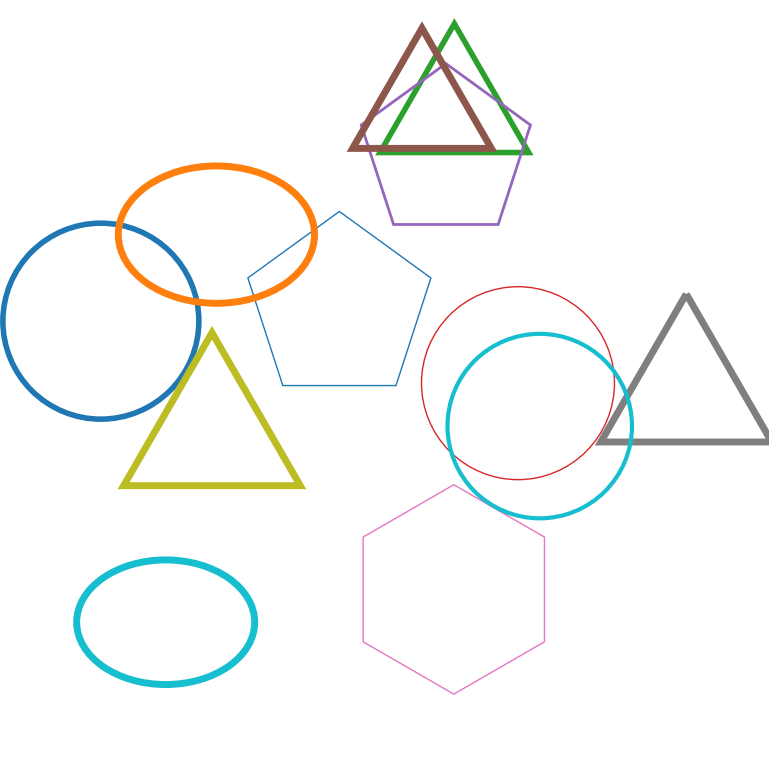[{"shape": "pentagon", "thickness": 0.5, "radius": 0.62, "center": [0.441, 0.6]}, {"shape": "circle", "thickness": 2, "radius": 0.64, "center": [0.131, 0.583]}, {"shape": "oval", "thickness": 2.5, "radius": 0.64, "center": [0.281, 0.695]}, {"shape": "triangle", "thickness": 2, "radius": 0.56, "center": [0.59, 0.858]}, {"shape": "circle", "thickness": 0.5, "radius": 0.63, "center": [0.673, 0.502]}, {"shape": "pentagon", "thickness": 1, "radius": 0.58, "center": [0.579, 0.802]}, {"shape": "triangle", "thickness": 2.5, "radius": 0.52, "center": [0.548, 0.859]}, {"shape": "hexagon", "thickness": 0.5, "radius": 0.68, "center": [0.589, 0.235]}, {"shape": "triangle", "thickness": 2.5, "radius": 0.64, "center": [0.891, 0.49]}, {"shape": "triangle", "thickness": 2.5, "radius": 0.66, "center": [0.275, 0.435]}, {"shape": "circle", "thickness": 1.5, "radius": 0.6, "center": [0.701, 0.447]}, {"shape": "oval", "thickness": 2.5, "radius": 0.58, "center": [0.215, 0.192]}]